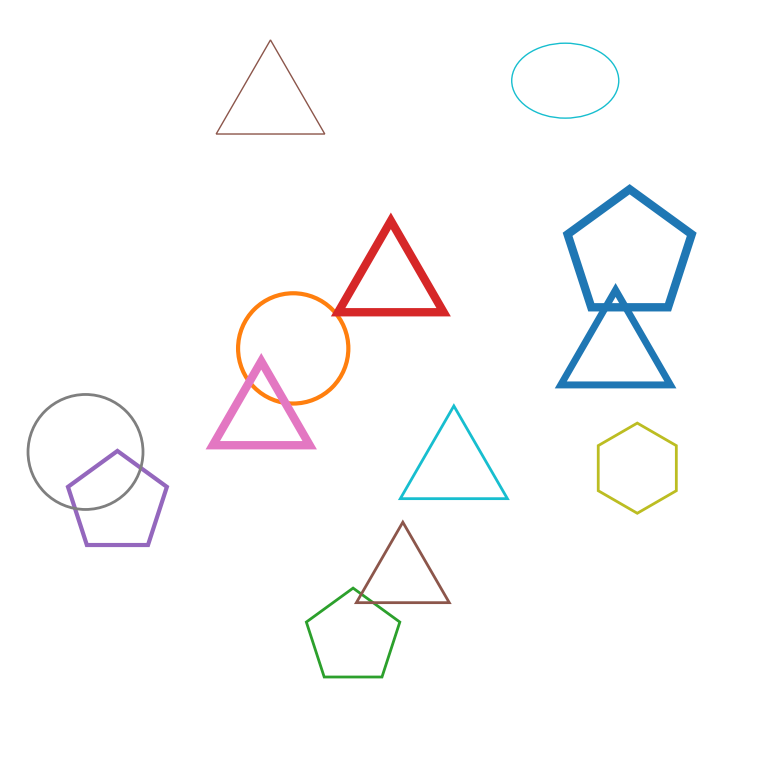[{"shape": "triangle", "thickness": 2.5, "radius": 0.41, "center": [0.799, 0.541]}, {"shape": "pentagon", "thickness": 3, "radius": 0.42, "center": [0.818, 0.669]}, {"shape": "circle", "thickness": 1.5, "radius": 0.36, "center": [0.381, 0.548]}, {"shape": "pentagon", "thickness": 1, "radius": 0.32, "center": [0.459, 0.172]}, {"shape": "triangle", "thickness": 3, "radius": 0.4, "center": [0.508, 0.634]}, {"shape": "pentagon", "thickness": 1.5, "radius": 0.34, "center": [0.153, 0.347]}, {"shape": "triangle", "thickness": 0.5, "radius": 0.41, "center": [0.351, 0.867]}, {"shape": "triangle", "thickness": 1, "radius": 0.35, "center": [0.523, 0.252]}, {"shape": "triangle", "thickness": 3, "radius": 0.36, "center": [0.339, 0.458]}, {"shape": "circle", "thickness": 1, "radius": 0.37, "center": [0.111, 0.413]}, {"shape": "hexagon", "thickness": 1, "radius": 0.29, "center": [0.828, 0.392]}, {"shape": "triangle", "thickness": 1, "radius": 0.4, "center": [0.589, 0.393]}, {"shape": "oval", "thickness": 0.5, "radius": 0.35, "center": [0.734, 0.895]}]